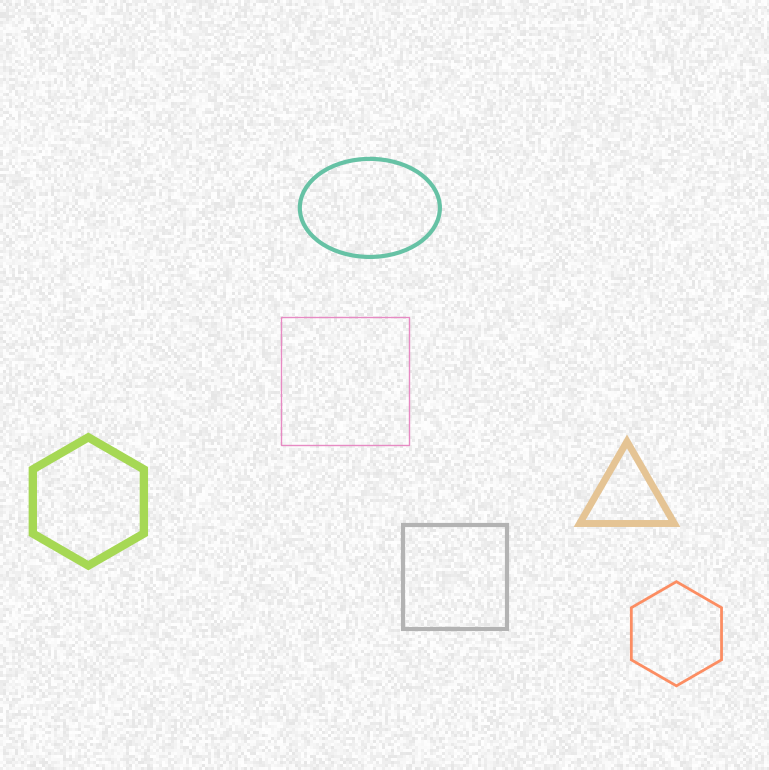[{"shape": "oval", "thickness": 1.5, "radius": 0.45, "center": [0.48, 0.73]}, {"shape": "hexagon", "thickness": 1, "radius": 0.34, "center": [0.878, 0.177]}, {"shape": "square", "thickness": 0.5, "radius": 0.41, "center": [0.448, 0.505]}, {"shape": "hexagon", "thickness": 3, "radius": 0.42, "center": [0.115, 0.349]}, {"shape": "triangle", "thickness": 2.5, "radius": 0.36, "center": [0.814, 0.356]}, {"shape": "square", "thickness": 1.5, "radius": 0.34, "center": [0.591, 0.251]}]